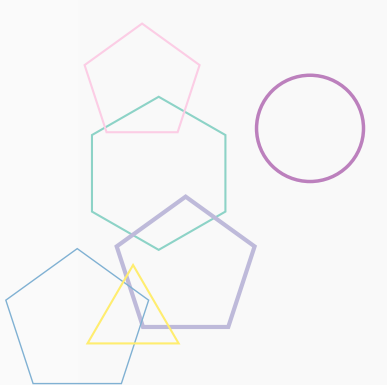[{"shape": "hexagon", "thickness": 1.5, "radius": 0.99, "center": [0.41, 0.55]}, {"shape": "pentagon", "thickness": 3, "radius": 0.94, "center": [0.479, 0.302]}, {"shape": "pentagon", "thickness": 1, "radius": 0.97, "center": [0.199, 0.16]}, {"shape": "pentagon", "thickness": 1.5, "radius": 0.78, "center": [0.367, 0.783]}, {"shape": "circle", "thickness": 2.5, "radius": 0.69, "center": [0.8, 0.667]}, {"shape": "triangle", "thickness": 1.5, "radius": 0.68, "center": [0.343, 0.176]}]